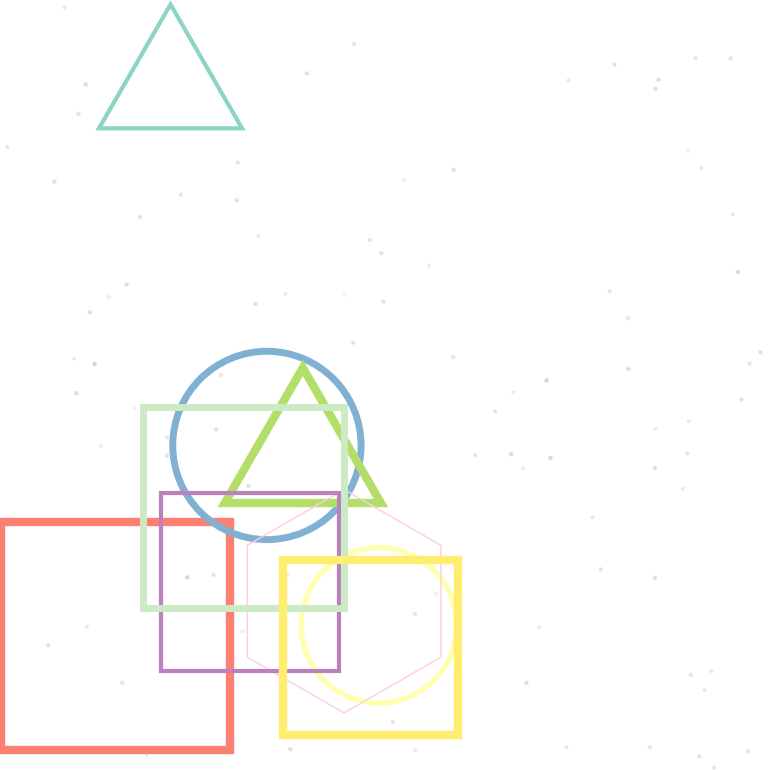[{"shape": "triangle", "thickness": 1.5, "radius": 0.54, "center": [0.221, 0.887]}, {"shape": "circle", "thickness": 2, "radius": 0.5, "center": [0.492, 0.188]}, {"shape": "square", "thickness": 3, "radius": 0.74, "center": [0.15, 0.174]}, {"shape": "circle", "thickness": 2.5, "radius": 0.61, "center": [0.347, 0.421]}, {"shape": "triangle", "thickness": 3, "radius": 0.59, "center": [0.393, 0.405]}, {"shape": "hexagon", "thickness": 0.5, "radius": 0.73, "center": [0.447, 0.219]}, {"shape": "square", "thickness": 1.5, "radius": 0.58, "center": [0.325, 0.245]}, {"shape": "square", "thickness": 2.5, "radius": 0.65, "center": [0.317, 0.34]}, {"shape": "square", "thickness": 3, "radius": 0.57, "center": [0.481, 0.159]}]